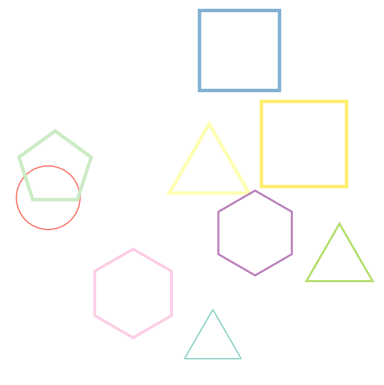[{"shape": "triangle", "thickness": 1, "radius": 0.43, "center": [0.553, 0.111]}, {"shape": "triangle", "thickness": 2.5, "radius": 0.6, "center": [0.543, 0.558]}, {"shape": "circle", "thickness": 1, "radius": 0.41, "center": [0.125, 0.486]}, {"shape": "square", "thickness": 2.5, "radius": 0.52, "center": [0.621, 0.871]}, {"shape": "triangle", "thickness": 1.5, "radius": 0.5, "center": [0.882, 0.319]}, {"shape": "hexagon", "thickness": 2, "radius": 0.58, "center": [0.346, 0.238]}, {"shape": "hexagon", "thickness": 1.5, "radius": 0.55, "center": [0.663, 0.395]}, {"shape": "pentagon", "thickness": 2.5, "radius": 0.49, "center": [0.143, 0.561]}, {"shape": "square", "thickness": 2.5, "radius": 0.55, "center": [0.788, 0.628]}]